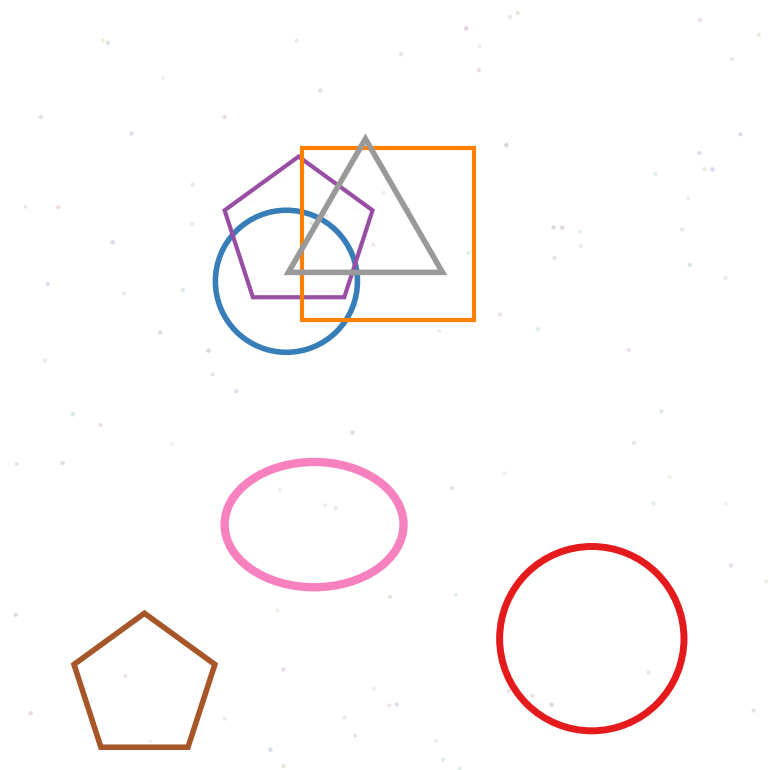[{"shape": "circle", "thickness": 2.5, "radius": 0.6, "center": [0.769, 0.171]}, {"shape": "circle", "thickness": 2, "radius": 0.46, "center": [0.372, 0.635]}, {"shape": "pentagon", "thickness": 1.5, "radius": 0.51, "center": [0.388, 0.696]}, {"shape": "square", "thickness": 1.5, "radius": 0.56, "center": [0.503, 0.697]}, {"shape": "pentagon", "thickness": 2, "radius": 0.48, "center": [0.188, 0.107]}, {"shape": "oval", "thickness": 3, "radius": 0.58, "center": [0.408, 0.319]}, {"shape": "triangle", "thickness": 2, "radius": 0.58, "center": [0.475, 0.704]}]